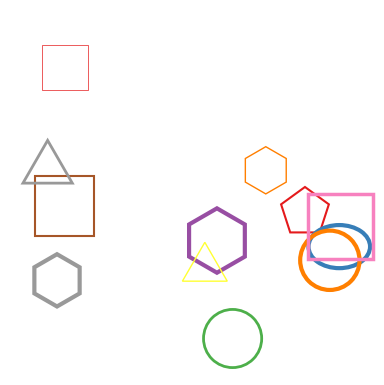[{"shape": "pentagon", "thickness": 1.5, "radius": 0.33, "center": [0.792, 0.449]}, {"shape": "square", "thickness": 0.5, "radius": 0.3, "center": [0.169, 0.824]}, {"shape": "oval", "thickness": 3, "radius": 0.4, "center": [0.881, 0.359]}, {"shape": "circle", "thickness": 2, "radius": 0.38, "center": [0.604, 0.121]}, {"shape": "hexagon", "thickness": 3, "radius": 0.42, "center": [0.564, 0.375]}, {"shape": "circle", "thickness": 3, "radius": 0.39, "center": [0.857, 0.324]}, {"shape": "hexagon", "thickness": 1, "radius": 0.31, "center": [0.69, 0.558]}, {"shape": "triangle", "thickness": 1, "radius": 0.34, "center": [0.532, 0.303]}, {"shape": "square", "thickness": 1.5, "radius": 0.39, "center": [0.167, 0.464]}, {"shape": "square", "thickness": 2.5, "radius": 0.42, "center": [0.885, 0.412]}, {"shape": "triangle", "thickness": 2, "radius": 0.37, "center": [0.124, 0.561]}, {"shape": "hexagon", "thickness": 3, "radius": 0.34, "center": [0.148, 0.272]}]